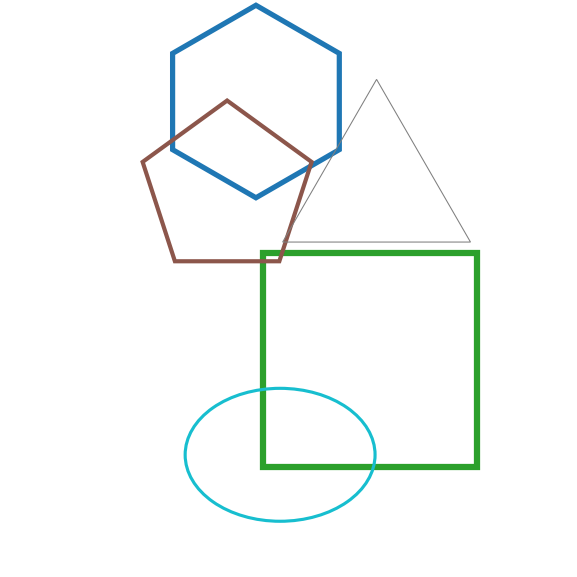[{"shape": "hexagon", "thickness": 2.5, "radius": 0.83, "center": [0.443, 0.823]}, {"shape": "square", "thickness": 3, "radius": 0.93, "center": [0.64, 0.375]}, {"shape": "pentagon", "thickness": 2, "radius": 0.77, "center": [0.393, 0.671]}, {"shape": "triangle", "thickness": 0.5, "radius": 0.94, "center": [0.652, 0.674]}, {"shape": "oval", "thickness": 1.5, "radius": 0.82, "center": [0.485, 0.212]}]